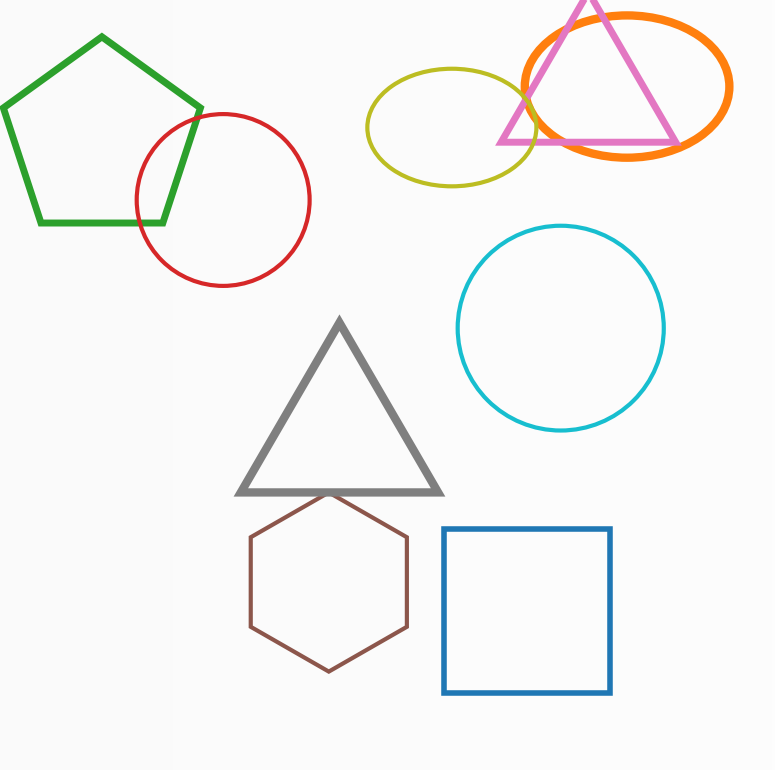[{"shape": "square", "thickness": 2, "radius": 0.53, "center": [0.68, 0.207]}, {"shape": "oval", "thickness": 3, "radius": 0.66, "center": [0.809, 0.888]}, {"shape": "pentagon", "thickness": 2.5, "radius": 0.67, "center": [0.131, 0.819]}, {"shape": "circle", "thickness": 1.5, "radius": 0.56, "center": [0.288, 0.74]}, {"shape": "hexagon", "thickness": 1.5, "radius": 0.58, "center": [0.424, 0.244]}, {"shape": "triangle", "thickness": 2.5, "radius": 0.65, "center": [0.759, 0.88]}, {"shape": "triangle", "thickness": 3, "radius": 0.73, "center": [0.438, 0.434]}, {"shape": "oval", "thickness": 1.5, "radius": 0.55, "center": [0.583, 0.834]}, {"shape": "circle", "thickness": 1.5, "radius": 0.66, "center": [0.724, 0.574]}]